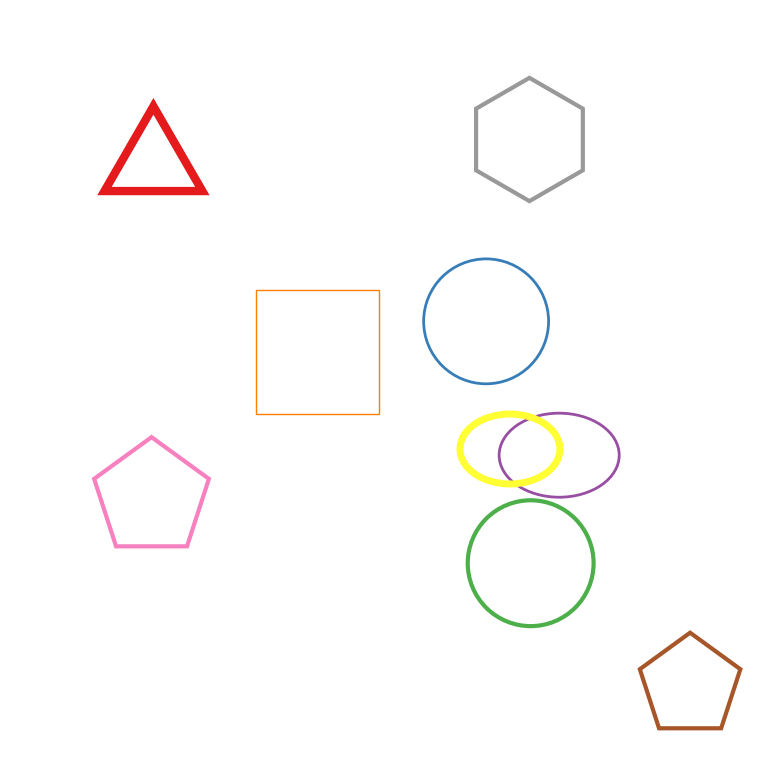[{"shape": "triangle", "thickness": 3, "radius": 0.37, "center": [0.199, 0.789]}, {"shape": "circle", "thickness": 1, "radius": 0.41, "center": [0.631, 0.583]}, {"shape": "circle", "thickness": 1.5, "radius": 0.41, "center": [0.689, 0.269]}, {"shape": "oval", "thickness": 1, "radius": 0.39, "center": [0.726, 0.409]}, {"shape": "square", "thickness": 0.5, "radius": 0.4, "center": [0.413, 0.543]}, {"shape": "oval", "thickness": 2.5, "radius": 0.32, "center": [0.662, 0.417]}, {"shape": "pentagon", "thickness": 1.5, "radius": 0.34, "center": [0.896, 0.11]}, {"shape": "pentagon", "thickness": 1.5, "radius": 0.39, "center": [0.197, 0.354]}, {"shape": "hexagon", "thickness": 1.5, "radius": 0.4, "center": [0.688, 0.819]}]